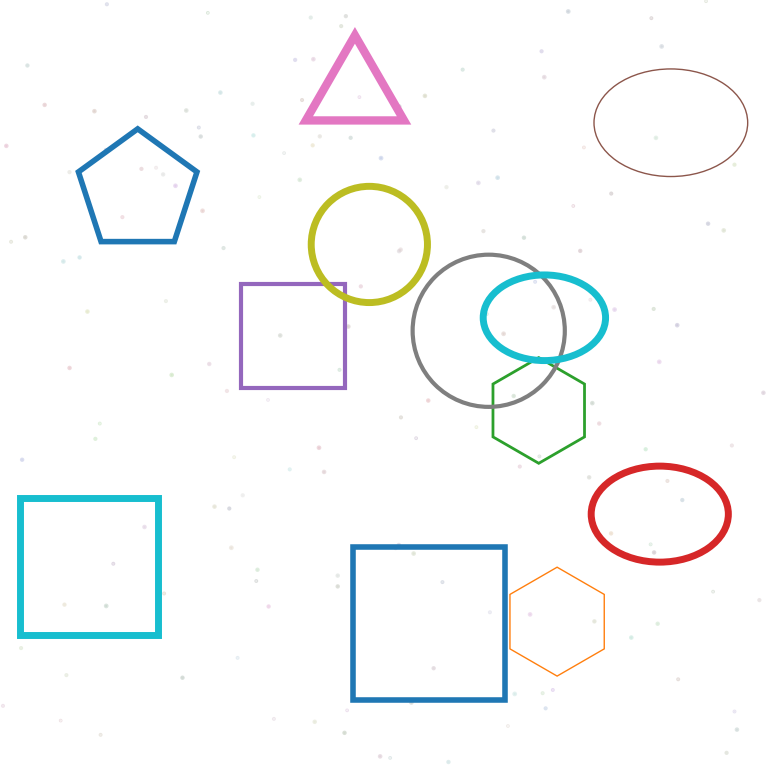[{"shape": "pentagon", "thickness": 2, "radius": 0.4, "center": [0.179, 0.752]}, {"shape": "square", "thickness": 2, "radius": 0.5, "center": [0.557, 0.19]}, {"shape": "hexagon", "thickness": 0.5, "radius": 0.35, "center": [0.724, 0.193]}, {"shape": "hexagon", "thickness": 1, "radius": 0.34, "center": [0.7, 0.467]}, {"shape": "oval", "thickness": 2.5, "radius": 0.45, "center": [0.857, 0.332]}, {"shape": "square", "thickness": 1.5, "radius": 0.34, "center": [0.381, 0.564]}, {"shape": "oval", "thickness": 0.5, "radius": 0.5, "center": [0.871, 0.841]}, {"shape": "triangle", "thickness": 3, "radius": 0.37, "center": [0.461, 0.88]}, {"shape": "circle", "thickness": 1.5, "radius": 0.49, "center": [0.635, 0.57]}, {"shape": "circle", "thickness": 2.5, "radius": 0.38, "center": [0.48, 0.683]}, {"shape": "square", "thickness": 2.5, "radius": 0.45, "center": [0.116, 0.264]}, {"shape": "oval", "thickness": 2.5, "radius": 0.4, "center": [0.707, 0.587]}]